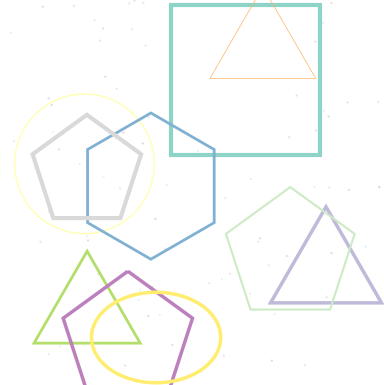[{"shape": "square", "thickness": 3, "radius": 0.97, "center": [0.638, 0.792]}, {"shape": "circle", "thickness": 1, "radius": 0.91, "center": [0.219, 0.574]}, {"shape": "triangle", "thickness": 2.5, "radius": 0.83, "center": [0.847, 0.297]}, {"shape": "hexagon", "thickness": 2, "radius": 0.95, "center": [0.392, 0.517]}, {"shape": "triangle", "thickness": 0.5, "radius": 0.79, "center": [0.683, 0.876]}, {"shape": "triangle", "thickness": 2, "radius": 0.8, "center": [0.226, 0.188]}, {"shape": "pentagon", "thickness": 3, "radius": 0.74, "center": [0.226, 0.554]}, {"shape": "pentagon", "thickness": 2.5, "radius": 0.88, "center": [0.332, 0.119]}, {"shape": "pentagon", "thickness": 1.5, "radius": 0.88, "center": [0.754, 0.338]}, {"shape": "oval", "thickness": 2.5, "radius": 0.84, "center": [0.405, 0.123]}]